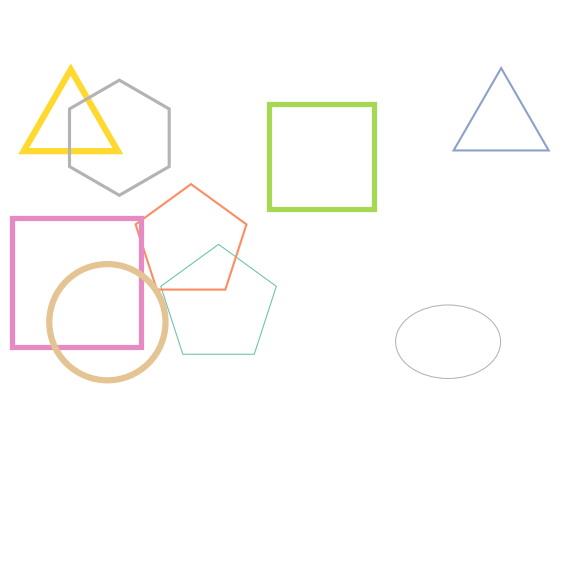[{"shape": "pentagon", "thickness": 0.5, "radius": 0.53, "center": [0.378, 0.471]}, {"shape": "pentagon", "thickness": 1, "radius": 0.5, "center": [0.331, 0.579]}, {"shape": "triangle", "thickness": 1, "radius": 0.48, "center": [0.868, 0.786]}, {"shape": "square", "thickness": 2.5, "radius": 0.56, "center": [0.132, 0.51]}, {"shape": "square", "thickness": 2.5, "radius": 0.46, "center": [0.556, 0.728]}, {"shape": "triangle", "thickness": 3, "radius": 0.47, "center": [0.123, 0.784]}, {"shape": "circle", "thickness": 3, "radius": 0.5, "center": [0.186, 0.441]}, {"shape": "oval", "thickness": 0.5, "radius": 0.45, "center": [0.776, 0.407]}, {"shape": "hexagon", "thickness": 1.5, "radius": 0.5, "center": [0.207, 0.761]}]